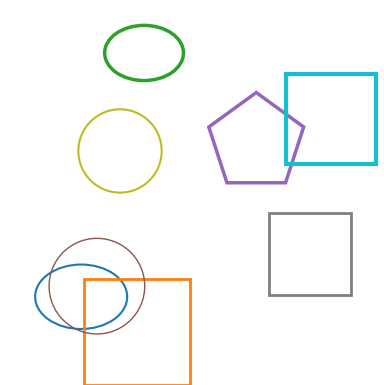[{"shape": "oval", "thickness": 1.5, "radius": 0.6, "center": [0.211, 0.229]}, {"shape": "square", "thickness": 2, "radius": 0.69, "center": [0.355, 0.137]}, {"shape": "oval", "thickness": 2.5, "radius": 0.51, "center": [0.374, 0.862]}, {"shape": "pentagon", "thickness": 2.5, "radius": 0.65, "center": [0.666, 0.63]}, {"shape": "circle", "thickness": 1, "radius": 0.62, "center": [0.252, 0.257]}, {"shape": "square", "thickness": 2, "radius": 0.53, "center": [0.806, 0.34]}, {"shape": "circle", "thickness": 1.5, "radius": 0.54, "center": [0.312, 0.608]}, {"shape": "square", "thickness": 3, "radius": 0.59, "center": [0.86, 0.692]}]